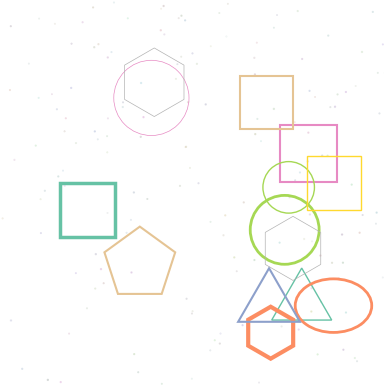[{"shape": "square", "thickness": 2.5, "radius": 0.36, "center": [0.227, 0.454]}, {"shape": "triangle", "thickness": 1, "radius": 0.45, "center": [0.784, 0.214]}, {"shape": "oval", "thickness": 2, "radius": 0.5, "center": [0.866, 0.206]}, {"shape": "hexagon", "thickness": 3, "radius": 0.34, "center": [0.703, 0.136]}, {"shape": "triangle", "thickness": 1.5, "radius": 0.46, "center": [0.699, 0.211]}, {"shape": "circle", "thickness": 0.5, "radius": 0.49, "center": [0.393, 0.746]}, {"shape": "square", "thickness": 1.5, "radius": 0.37, "center": [0.802, 0.601]}, {"shape": "circle", "thickness": 2, "radius": 0.45, "center": [0.739, 0.403]}, {"shape": "circle", "thickness": 1, "radius": 0.33, "center": [0.75, 0.513]}, {"shape": "square", "thickness": 1, "radius": 0.35, "center": [0.867, 0.525]}, {"shape": "square", "thickness": 1.5, "radius": 0.34, "center": [0.692, 0.734]}, {"shape": "pentagon", "thickness": 1.5, "radius": 0.48, "center": [0.363, 0.315]}, {"shape": "hexagon", "thickness": 0.5, "radius": 0.45, "center": [0.401, 0.786]}, {"shape": "hexagon", "thickness": 0.5, "radius": 0.42, "center": [0.761, 0.355]}]